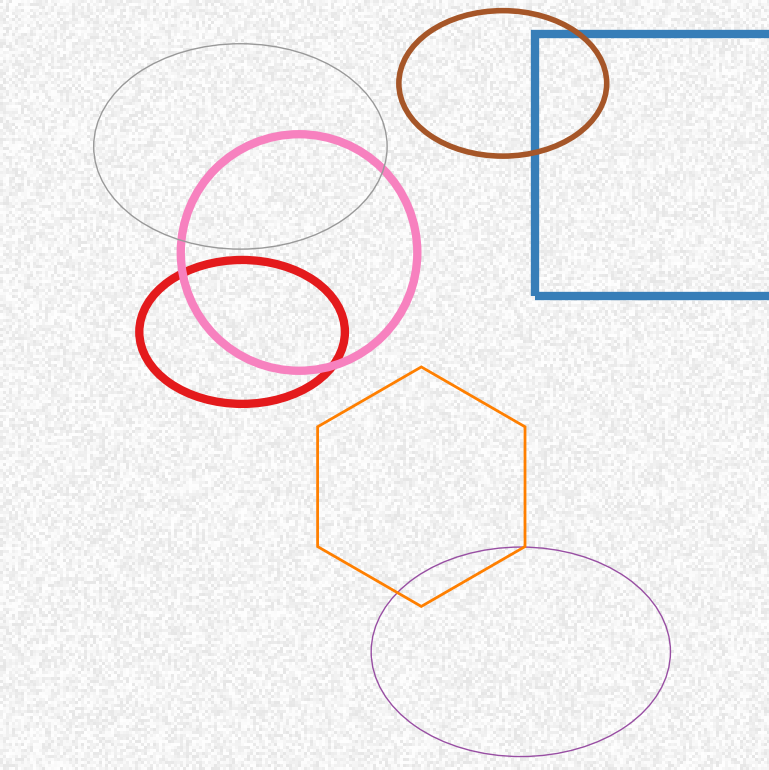[{"shape": "oval", "thickness": 3, "radius": 0.67, "center": [0.314, 0.569]}, {"shape": "square", "thickness": 3, "radius": 0.85, "center": [0.865, 0.786]}, {"shape": "oval", "thickness": 0.5, "radius": 0.97, "center": [0.676, 0.153]}, {"shape": "hexagon", "thickness": 1, "radius": 0.78, "center": [0.547, 0.368]}, {"shape": "oval", "thickness": 2, "radius": 0.67, "center": [0.653, 0.892]}, {"shape": "circle", "thickness": 3, "radius": 0.77, "center": [0.388, 0.672]}, {"shape": "oval", "thickness": 0.5, "radius": 0.95, "center": [0.312, 0.81]}]